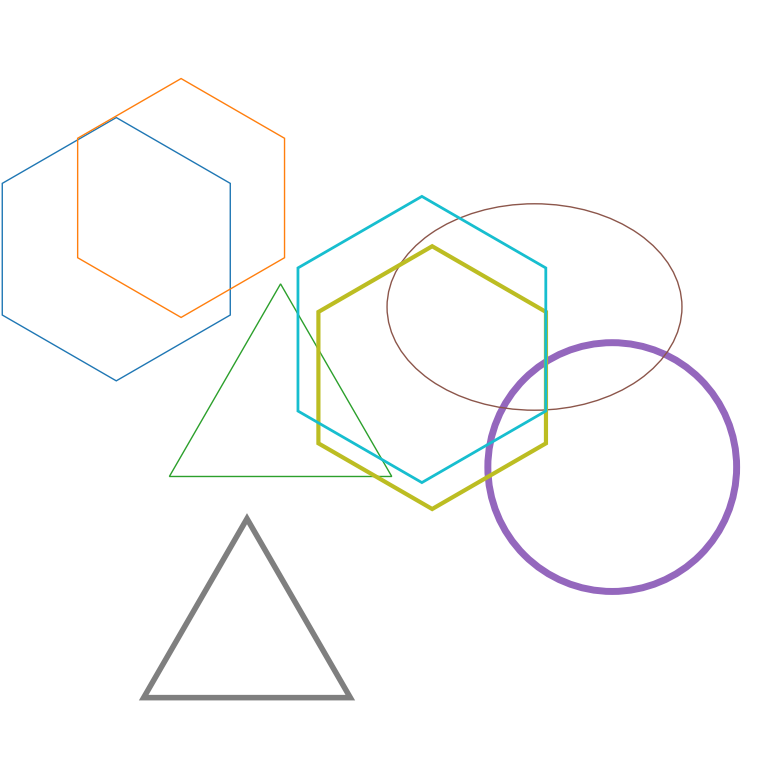[{"shape": "hexagon", "thickness": 0.5, "radius": 0.85, "center": [0.151, 0.676]}, {"shape": "hexagon", "thickness": 0.5, "radius": 0.78, "center": [0.235, 0.743]}, {"shape": "triangle", "thickness": 0.5, "radius": 0.83, "center": [0.364, 0.465]}, {"shape": "circle", "thickness": 2.5, "radius": 0.81, "center": [0.795, 0.393]}, {"shape": "oval", "thickness": 0.5, "radius": 0.96, "center": [0.694, 0.601]}, {"shape": "triangle", "thickness": 2, "radius": 0.77, "center": [0.321, 0.171]}, {"shape": "hexagon", "thickness": 1.5, "radius": 0.85, "center": [0.561, 0.51]}, {"shape": "hexagon", "thickness": 1, "radius": 0.93, "center": [0.548, 0.559]}]